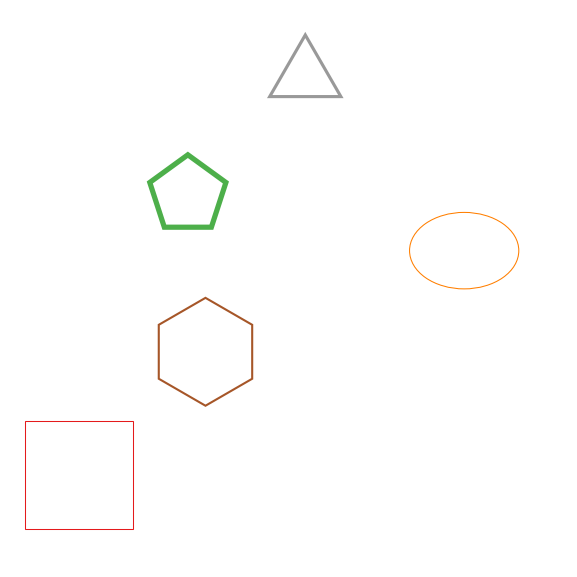[{"shape": "square", "thickness": 0.5, "radius": 0.47, "center": [0.137, 0.177]}, {"shape": "pentagon", "thickness": 2.5, "radius": 0.35, "center": [0.325, 0.662]}, {"shape": "oval", "thickness": 0.5, "radius": 0.47, "center": [0.804, 0.565]}, {"shape": "hexagon", "thickness": 1, "radius": 0.47, "center": [0.356, 0.39]}, {"shape": "triangle", "thickness": 1.5, "radius": 0.36, "center": [0.529, 0.867]}]